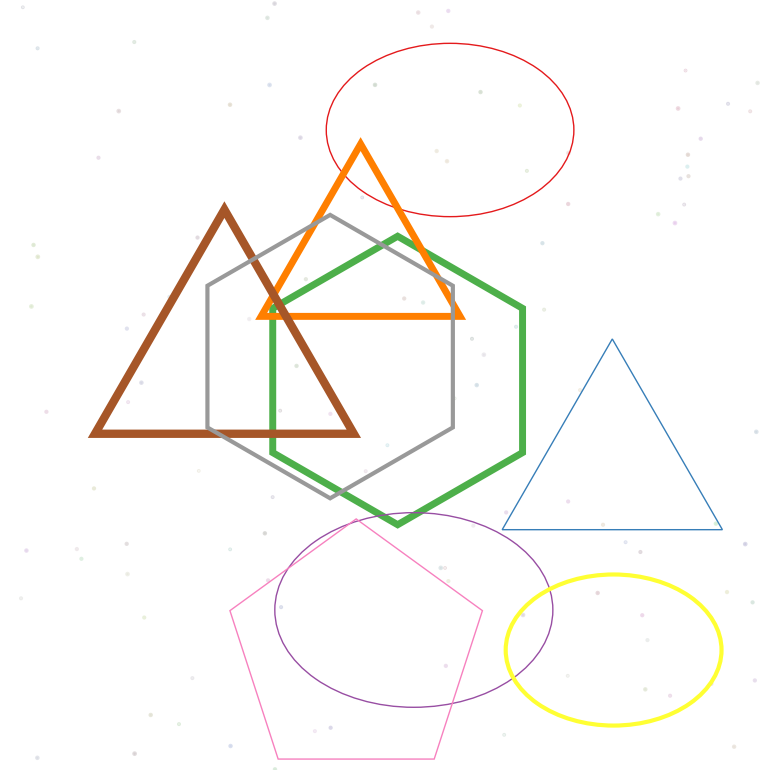[{"shape": "oval", "thickness": 0.5, "radius": 0.8, "center": [0.585, 0.831]}, {"shape": "triangle", "thickness": 0.5, "radius": 0.83, "center": [0.795, 0.395]}, {"shape": "hexagon", "thickness": 2.5, "radius": 0.94, "center": [0.516, 0.506]}, {"shape": "oval", "thickness": 0.5, "radius": 0.9, "center": [0.537, 0.208]}, {"shape": "triangle", "thickness": 2.5, "radius": 0.75, "center": [0.468, 0.664]}, {"shape": "oval", "thickness": 1.5, "radius": 0.7, "center": [0.797, 0.156]}, {"shape": "triangle", "thickness": 3, "radius": 0.97, "center": [0.291, 0.534]}, {"shape": "pentagon", "thickness": 0.5, "radius": 0.86, "center": [0.463, 0.154]}, {"shape": "hexagon", "thickness": 1.5, "radius": 0.92, "center": [0.429, 0.537]}]